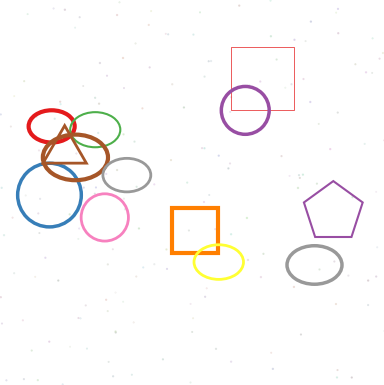[{"shape": "oval", "thickness": 3, "radius": 0.3, "center": [0.134, 0.672]}, {"shape": "square", "thickness": 0.5, "radius": 0.41, "center": [0.682, 0.795]}, {"shape": "circle", "thickness": 2.5, "radius": 0.41, "center": [0.129, 0.493]}, {"shape": "oval", "thickness": 1.5, "radius": 0.33, "center": [0.247, 0.663]}, {"shape": "circle", "thickness": 2.5, "radius": 0.31, "center": [0.637, 0.713]}, {"shape": "pentagon", "thickness": 1.5, "radius": 0.4, "center": [0.866, 0.449]}, {"shape": "square", "thickness": 3, "radius": 0.3, "center": [0.507, 0.401]}, {"shape": "oval", "thickness": 2, "radius": 0.32, "center": [0.568, 0.319]}, {"shape": "triangle", "thickness": 2, "radius": 0.33, "center": [0.168, 0.609]}, {"shape": "oval", "thickness": 3, "radius": 0.42, "center": [0.196, 0.591]}, {"shape": "circle", "thickness": 2, "radius": 0.31, "center": [0.272, 0.435]}, {"shape": "oval", "thickness": 2.5, "radius": 0.36, "center": [0.817, 0.312]}, {"shape": "oval", "thickness": 2, "radius": 0.31, "center": [0.329, 0.545]}]